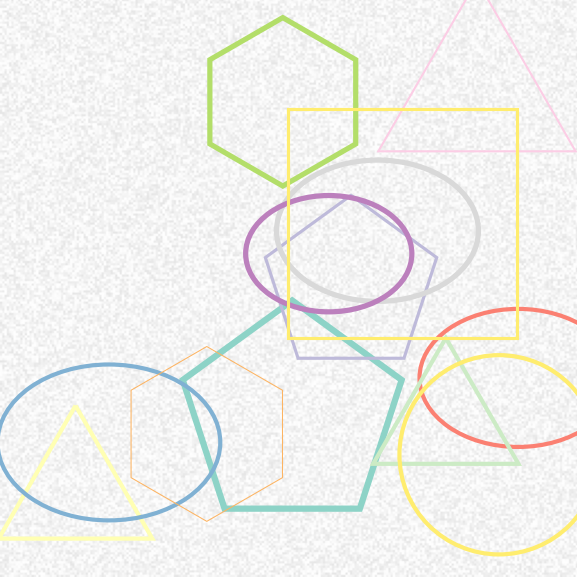[{"shape": "pentagon", "thickness": 3, "radius": 1.0, "center": [0.506, 0.28]}, {"shape": "triangle", "thickness": 2, "radius": 0.77, "center": [0.131, 0.143]}, {"shape": "pentagon", "thickness": 1.5, "radius": 0.78, "center": [0.608, 0.505]}, {"shape": "oval", "thickness": 2, "radius": 0.85, "center": [0.897, 0.345]}, {"shape": "oval", "thickness": 2, "radius": 0.96, "center": [0.189, 0.233]}, {"shape": "hexagon", "thickness": 0.5, "radius": 0.76, "center": [0.358, 0.248]}, {"shape": "hexagon", "thickness": 2.5, "radius": 0.73, "center": [0.49, 0.823]}, {"shape": "triangle", "thickness": 1, "radius": 0.99, "center": [0.826, 0.836]}, {"shape": "oval", "thickness": 2.5, "radius": 0.87, "center": [0.654, 0.6]}, {"shape": "oval", "thickness": 2.5, "radius": 0.72, "center": [0.569, 0.56]}, {"shape": "triangle", "thickness": 2, "radius": 0.73, "center": [0.772, 0.269]}, {"shape": "circle", "thickness": 2, "radius": 0.86, "center": [0.864, 0.212]}, {"shape": "square", "thickness": 1.5, "radius": 0.99, "center": [0.696, 0.612]}]